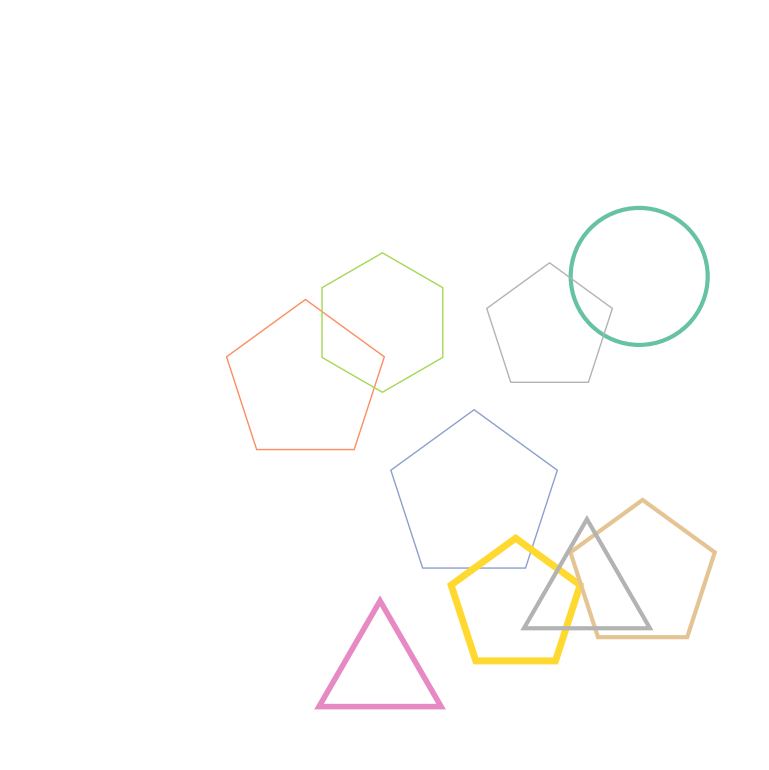[{"shape": "circle", "thickness": 1.5, "radius": 0.44, "center": [0.83, 0.641]}, {"shape": "pentagon", "thickness": 0.5, "radius": 0.54, "center": [0.397, 0.503]}, {"shape": "pentagon", "thickness": 0.5, "radius": 0.57, "center": [0.616, 0.354]}, {"shape": "triangle", "thickness": 2, "radius": 0.46, "center": [0.494, 0.128]}, {"shape": "hexagon", "thickness": 0.5, "radius": 0.45, "center": [0.497, 0.581]}, {"shape": "pentagon", "thickness": 2.5, "radius": 0.44, "center": [0.67, 0.213]}, {"shape": "pentagon", "thickness": 1.5, "radius": 0.49, "center": [0.835, 0.252]}, {"shape": "pentagon", "thickness": 0.5, "radius": 0.43, "center": [0.714, 0.573]}, {"shape": "triangle", "thickness": 1.5, "radius": 0.47, "center": [0.762, 0.231]}]